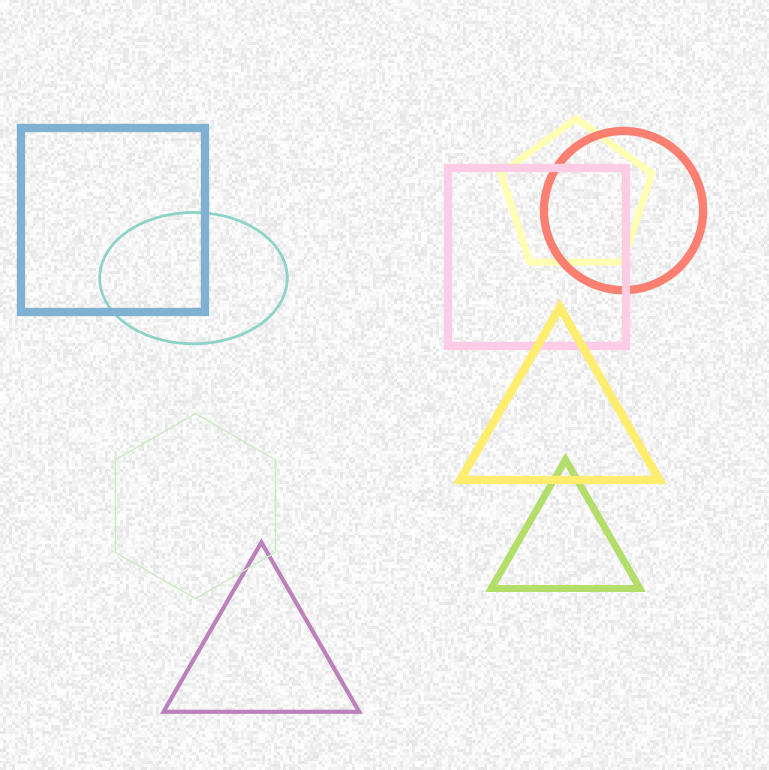[{"shape": "oval", "thickness": 1, "radius": 0.61, "center": [0.251, 0.639]}, {"shape": "pentagon", "thickness": 2.5, "radius": 0.52, "center": [0.749, 0.743]}, {"shape": "circle", "thickness": 3, "radius": 0.52, "center": [0.81, 0.727]}, {"shape": "square", "thickness": 3, "radius": 0.6, "center": [0.147, 0.715]}, {"shape": "triangle", "thickness": 2.5, "radius": 0.56, "center": [0.734, 0.291]}, {"shape": "square", "thickness": 3, "radius": 0.58, "center": [0.698, 0.666]}, {"shape": "triangle", "thickness": 1.5, "radius": 0.73, "center": [0.339, 0.149]}, {"shape": "hexagon", "thickness": 0.5, "radius": 0.6, "center": [0.254, 0.343]}, {"shape": "triangle", "thickness": 3, "radius": 0.75, "center": [0.727, 0.451]}]